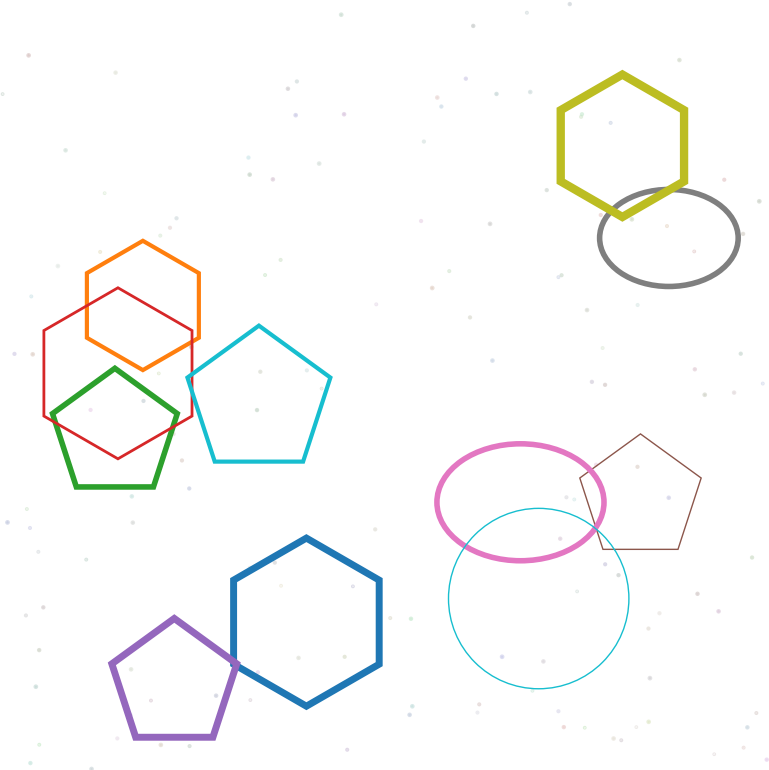[{"shape": "hexagon", "thickness": 2.5, "radius": 0.55, "center": [0.398, 0.192]}, {"shape": "hexagon", "thickness": 1.5, "radius": 0.42, "center": [0.186, 0.603]}, {"shape": "pentagon", "thickness": 2, "radius": 0.43, "center": [0.149, 0.437]}, {"shape": "hexagon", "thickness": 1, "radius": 0.56, "center": [0.153, 0.515]}, {"shape": "pentagon", "thickness": 2.5, "radius": 0.43, "center": [0.226, 0.112]}, {"shape": "pentagon", "thickness": 0.5, "radius": 0.41, "center": [0.832, 0.354]}, {"shape": "oval", "thickness": 2, "radius": 0.54, "center": [0.676, 0.348]}, {"shape": "oval", "thickness": 2, "radius": 0.45, "center": [0.869, 0.691]}, {"shape": "hexagon", "thickness": 3, "radius": 0.46, "center": [0.808, 0.811]}, {"shape": "circle", "thickness": 0.5, "radius": 0.59, "center": [0.7, 0.223]}, {"shape": "pentagon", "thickness": 1.5, "radius": 0.49, "center": [0.336, 0.479]}]